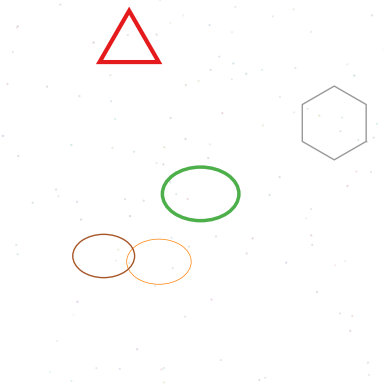[{"shape": "triangle", "thickness": 3, "radius": 0.44, "center": [0.335, 0.883]}, {"shape": "oval", "thickness": 2.5, "radius": 0.5, "center": [0.521, 0.496]}, {"shape": "oval", "thickness": 0.5, "radius": 0.42, "center": [0.413, 0.32]}, {"shape": "oval", "thickness": 1, "radius": 0.4, "center": [0.269, 0.335]}, {"shape": "hexagon", "thickness": 1, "radius": 0.48, "center": [0.868, 0.681]}]